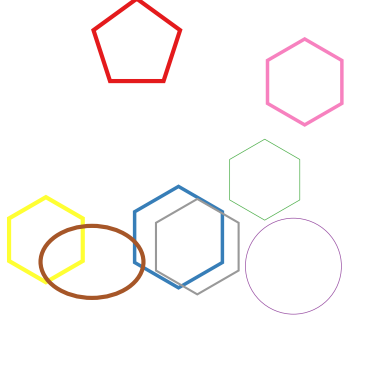[{"shape": "pentagon", "thickness": 3, "radius": 0.59, "center": [0.355, 0.885]}, {"shape": "hexagon", "thickness": 2.5, "radius": 0.66, "center": [0.464, 0.384]}, {"shape": "hexagon", "thickness": 0.5, "radius": 0.53, "center": [0.688, 0.533]}, {"shape": "circle", "thickness": 0.5, "radius": 0.62, "center": [0.762, 0.309]}, {"shape": "hexagon", "thickness": 3, "radius": 0.55, "center": [0.119, 0.377]}, {"shape": "oval", "thickness": 3, "radius": 0.67, "center": [0.239, 0.32]}, {"shape": "hexagon", "thickness": 2.5, "radius": 0.56, "center": [0.791, 0.787]}, {"shape": "hexagon", "thickness": 1.5, "radius": 0.62, "center": [0.512, 0.359]}]